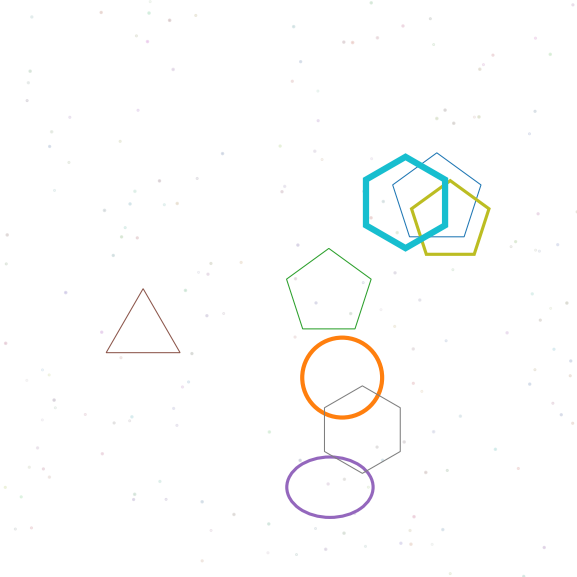[{"shape": "pentagon", "thickness": 0.5, "radius": 0.4, "center": [0.756, 0.654]}, {"shape": "circle", "thickness": 2, "radius": 0.35, "center": [0.593, 0.345]}, {"shape": "pentagon", "thickness": 0.5, "radius": 0.39, "center": [0.569, 0.492]}, {"shape": "oval", "thickness": 1.5, "radius": 0.37, "center": [0.571, 0.155]}, {"shape": "triangle", "thickness": 0.5, "radius": 0.37, "center": [0.248, 0.425]}, {"shape": "hexagon", "thickness": 0.5, "radius": 0.38, "center": [0.627, 0.255]}, {"shape": "pentagon", "thickness": 1.5, "radius": 0.35, "center": [0.78, 0.616]}, {"shape": "hexagon", "thickness": 3, "radius": 0.4, "center": [0.702, 0.649]}]